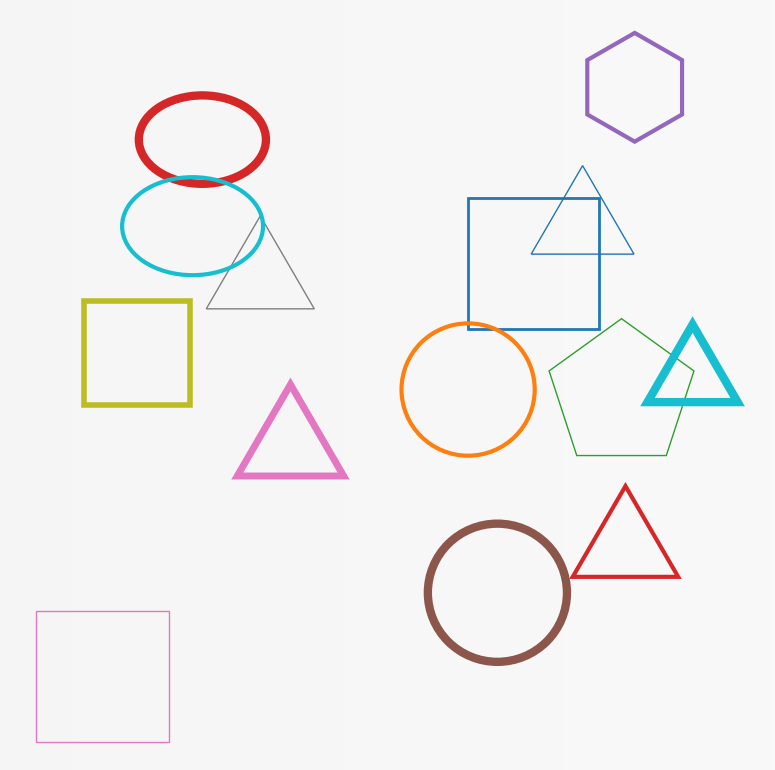[{"shape": "triangle", "thickness": 0.5, "radius": 0.38, "center": [0.752, 0.708]}, {"shape": "square", "thickness": 1, "radius": 0.42, "center": [0.688, 0.658]}, {"shape": "circle", "thickness": 1.5, "radius": 0.43, "center": [0.604, 0.494]}, {"shape": "pentagon", "thickness": 0.5, "radius": 0.49, "center": [0.802, 0.488]}, {"shape": "triangle", "thickness": 1.5, "radius": 0.39, "center": [0.807, 0.29]}, {"shape": "oval", "thickness": 3, "radius": 0.41, "center": [0.261, 0.819]}, {"shape": "hexagon", "thickness": 1.5, "radius": 0.35, "center": [0.819, 0.887]}, {"shape": "circle", "thickness": 3, "radius": 0.45, "center": [0.642, 0.23]}, {"shape": "square", "thickness": 0.5, "radius": 0.43, "center": [0.132, 0.121]}, {"shape": "triangle", "thickness": 2.5, "radius": 0.4, "center": [0.375, 0.421]}, {"shape": "triangle", "thickness": 0.5, "radius": 0.4, "center": [0.336, 0.639]}, {"shape": "square", "thickness": 2, "radius": 0.34, "center": [0.177, 0.542]}, {"shape": "oval", "thickness": 1.5, "radius": 0.45, "center": [0.248, 0.706]}, {"shape": "triangle", "thickness": 3, "radius": 0.34, "center": [0.894, 0.511]}]